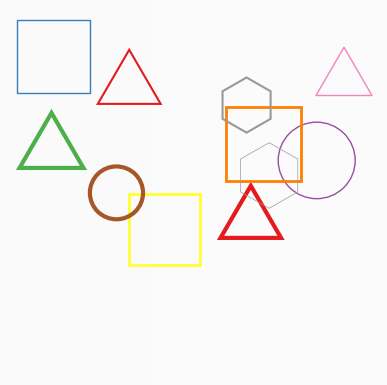[{"shape": "triangle", "thickness": 1.5, "radius": 0.47, "center": [0.333, 0.777]}, {"shape": "triangle", "thickness": 3, "radius": 0.45, "center": [0.647, 0.427]}, {"shape": "square", "thickness": 1, "radius": 0.47, "center": [0.139, 0.854]}, {"shape": "triangle", "thickness": 3, "radius": 0.48, "center": [0.133, 0.611]}, {"shape": "circle", "thickness": 1, "radius": 0.5, "center": [0.817, 0.583]}, {"shape": "square", "thickness": 2, "radius": 0.48, "center": [0.679, 0.627]}, {"shape": "square", "thickness": 2, "radius": 0.46, "center": [0.424, 0.403]}, {"shape": "circle", "thickness": 3, "radius": 0.34, "center": [0.301, 0.499]}, {"shape": "triangle", "thickness": 1, "radius": 0.42, "center": [0.888, 0.794]}, {"shape": "hexagon", "thickness": 0.5, "radius": 0.43, "center": [0.695, 0.544]}, {"shape": "hexagon", "thickness": 1.5, "radius": 0.36, "center": [0.636, 0.727]}]